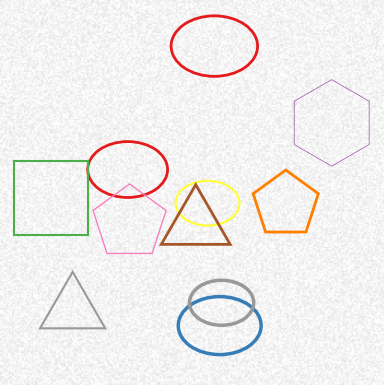[{"shape": "oval", "thickness": 2, "radius": 0.56, "center": [0.557, 0.88]}, {"shape": "oval", "thickness": 2, "radius": 0.52, "center": [0.332, 0.56]}, {"shape": "oval", "thickness": 2.5, "radius": 0.54, "center": [0.571, 0.154]}, {"shape": "square", "thickness": 1.5, "radius": 0.48, "center": [0.132, 0.485]}, {"shape": "hexagon", "thickness": 0.5, "radius": 0.56, "center": [0.861, 0.681]}, {"shape": "pentagon", "thickness": 2, "radius": 0.45, "center": [0.742, 0.469]}, {"shape": "oval", "thickness": 1.5, "radius": 0.41, "center": [0.539, 0.472]}, {"shape": "triangle", "thickness": 2, "radius": 0.52, "center": [0.508, 0.417]}, {"shape": "pentagon", "thickness": 1, "radius": 0.5, "center": [0.337, 0.422]}, {"shape": "triangle", "thickness": 1.5, "radius": 0.49, "center": [0.189, 0.196]}, {"shape": "oval", "thickness": 2.5, "radius": 0.42, "center": [0.576, 0.214]}]